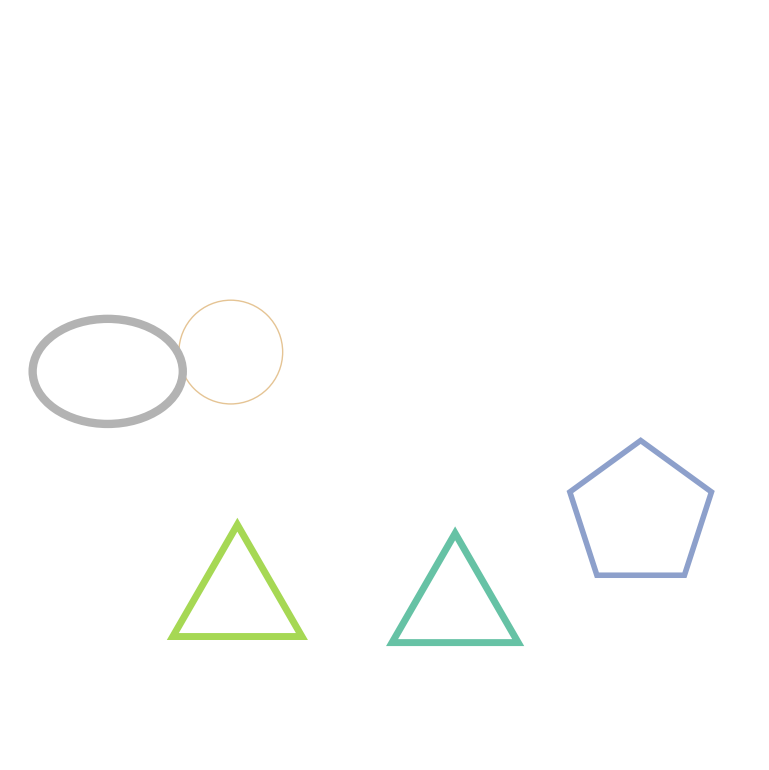[{"shape": "triangle", "thickness": 2.5, "radius": 0.47, "center": [0.591, 0.213]}, {"shape": "pentagon", "thickness": 2, "radius": 0.48, "center": [0.832, 0.331]}, {"shape": "triangle", "thickness": 2.5, "radius": 0.48, "center": [0.308, 0.222]}, {"shape": "circle", "thickness": 0.5, "radius": 0.34, "center": [0.3, 0.543]}, {"shape": "oval", "thickness": 3, "radius": 0.49, "center": [0.14, 0.518]}]